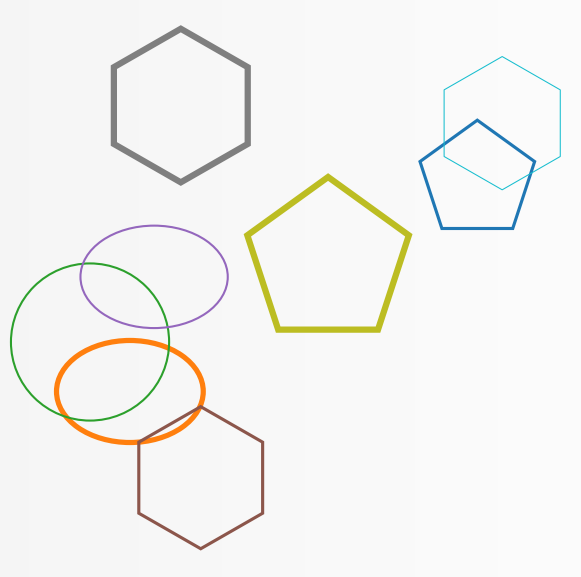[{"shape": "pentagon", "thickness": 1.5, "radius": 0.52, "center": [0.821, 0.687]}, {"shape": "oval", "thickness": 2.5, "radius": 0.63, "center": [0.223, 0.321]}, {"shape": "circle", "thickness": 1, "radius": 0.68, "center": [0.155, 0.407]}, {"shape": "oval", "thickness": 1, "radius": 0.63, "center": [0.265, 0.52]}, {"shape": "hexagon", "thickness": 1.5, "radius": 0.62, "center": [0.345, 0.172]}, {"shape": "hexagon", "thickness": 3, "radius": 0.66, "center": [0.311, 0.816]}, {"shape": "pentagon", "thickness": 3, "radius": 0.73, "center": [0.564, 0.547]}, {"shape": "hexagon", "thickness": 0.5, "radius": 0.58, "center": [0.864, 0.786]}]